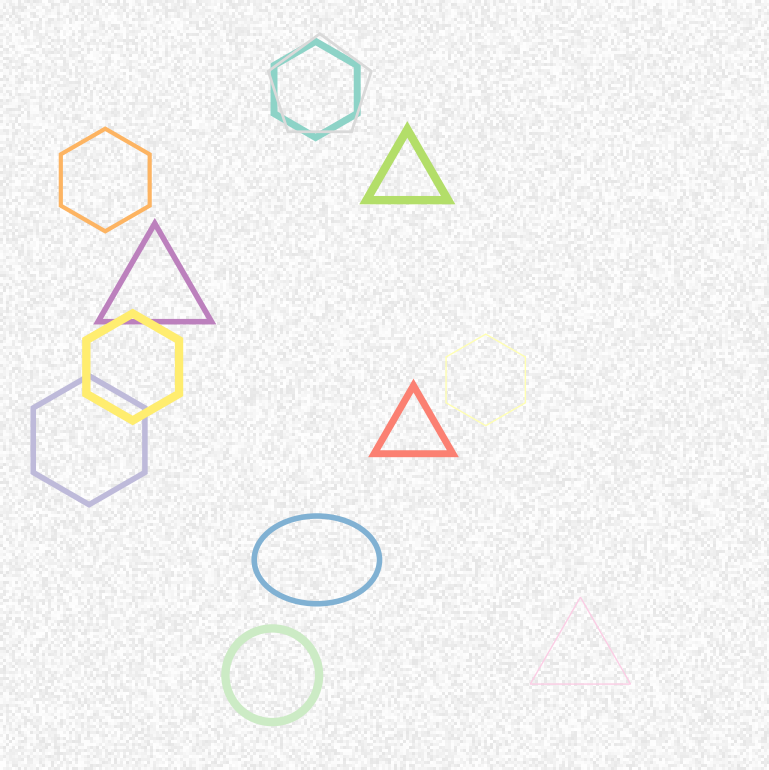[{"shape": "hexagon", "thickness": 2.5, "radius": 0.31, "center": [0.41, 0.884]}, {"shape": "hexagon", "thickness": 0.5, "radius": 0.3, "center": [0.631, 0.507]}, {"shape": "hexagon", "thickness": 2, "radius": 0.42, "center": [0.116, 0.428]}, {"shape": "triangle", "thickness": 2.5, "radius": 0.3, "center": [0.537, 0.44]}, {"shape": "oval", "thickness": 2, "radius": 0.41, "center": [0.412, 0.273]}, {"shape": "hexagon", "thickness": 1.5, "radius": 0.33, "center": [0.137, 0.766]}, {"shape": "triangle", "thickness": 3, "radius": 0.31, "center": [0.529, 0.771]}, {"shape": "triangle", "thickness": 0.5, "radius": 0.38, "center": [0.754, 0.149]}, {"shape": "pentagon", "thickness": 1, "radius": 0.35, "center": [0.415, 0.886]}, {"shape": "triangle", "thickness": 2, "radius": 0.43, "center": [0.201, 0.625]}, {"shape": "circle", "thickness": 3, "radius": 0.3, "center": [0.354, 0.123]}, {"shape": "hexagon", "thickness": 3, "radius": 0.35, "center": [0.172, 0.523]}]